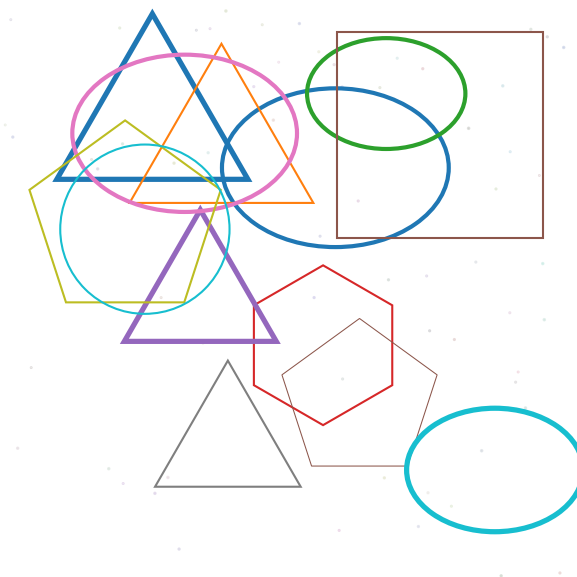[{"shape": "triangle", "thickness": 2.5, "radius": 0.96, "center": [0.264, 0.784]}, {"shape": "oval", "thickness": 2, "radius": 0.98, "center": [0.581, 0.709]}, {"shape": "triangle", "thickness": 1, "radius": 0.92, "center": [0.383, 0.74]}, {"shape": "oval", "thickness": 2, "radius": 0.69, "center": [0.669, 0.837]}, {"shape": "hexagon", "thickness": 1, "radius": 0.69, "center": [0.559, 0.401]}, {"shape": "triangle", "thickness": 2.5, "radius": 0.76, "center": [0.347, 0.484]}, {"shape": "square", "thickness": 1, "radius": 0.89, "center": [0.762, 0.766]}, {"shape": "pentagon", "thickness": 0.5, "radius": 0.71, "center": [0.623, 0.306]}, {"shape": "oval", "thickness": 2, "radius": 0.97, "center": [0.32, 0.768]}, {"shape": "triangle", "thickness": 1, "radius": 0.73, "center": [0.395, 0.229]}, {"shape": "pentagon", "thickness": 1, "radius": 0.87, "center": [0.217, 0.616]}, {"shape": "oval", "thickness": 2.5, "radius": 0.76, "center": [0.857, 0.185]}, {"shape": "circle", "thickness": 1, "radius": 0.73, "center": [0.251, 0.602]}]